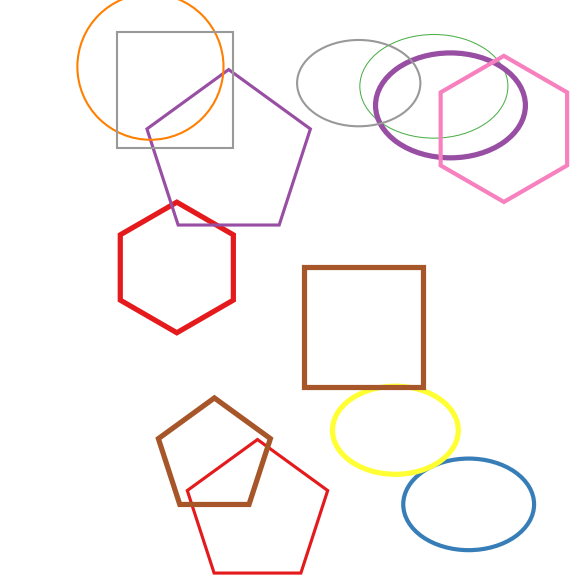[{"shape": "pentagon", "thickness": 1.5, "radius": 0.64, "center": [0.446, 0.11]}, {"shape": "hexagon", "thickness": 2.5, "radius": 0.57, "center": [0.306, 0.536]}, {"shape": "oval", "thickness": 2, "radius": 0.57, "center": [0.812, 0.126]}, {"shape": "oval", "thickness": 0.5, "radius": 0.64, "center": [0.751, 0.85]}, {"shape": "pentagon", "thickness": 1.5, "radius": 0.74, "center": [0.396, 0.73]}, {"shape": "oval", "thickness": 2.5, "radius": 0.65, "center": [0.78, 0.817]}, {"shape": "circle", "thickness": 1, "radius": 0.63, "center": [0.26, 0.884]}, {"shape": "oval", "thickness": 2.5, "radius": 0.54, "center": [0.685, 0.254]}, {"shape": "square", "thickness": 2.5, "radius": 0.52, "center": [0.63, 0.433]}, {"shape": "pentagon", "thickness": 2.5, "radius": 0.51, "center": [0.371, 0.208]}, {"shape": "hexagon", "thickness": 2, "radius": 0.63, "center": [0.873, 0.776]}, {"shape": "square", "thickness": 1, "radius": 0.5, "center": [0.303, 0.844]}, {"shape": "oval", "thickness": 1, "radius": 0.53, "center": [0.621, 0.855]}]